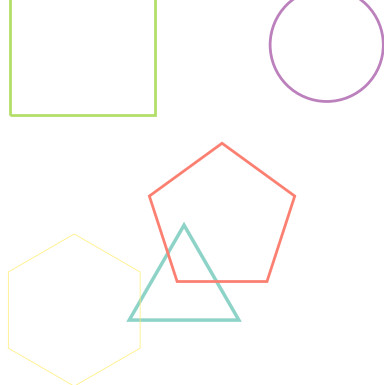[{"shape": "triangle", "thickness": 2.5, "radius": 0.82, "center": [0.478, 0.251]}, {"shape": "pentagon", "thickness": 2, "radius": 0.99, "center": [0.577, 0.429]}, {"shape": "square", "thickness": 2, "radius": 0.94, "center": [0.214, 0.889]}, {"shape": "circle", "thickness": 2, "radius": 0.73, "center": [0.849, 0.883]}, {"shape": "hexagon", "thickness": 0.5, "radius": 0.99, "center": [0.193, 0.195]}]